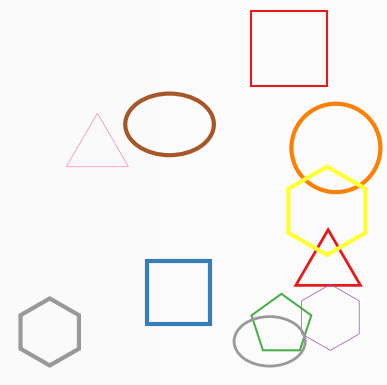[{"shape": "triangle", "thickness": 2, "radius": 0.48, "center": [0.847, 0.307]}, {"shape": "square", "thickness": 1.5, "radius": 0.49, "center": [0.746, 0.875]}, {"shape": "square", "thickness": 3, "radius": 0.41, "center": [0.46, 0.24]}, {"shape": "pentagon", "thickness": 1.5, "radius": 0.41, "center": [0.726, 0.156]}, {"shape": "hexagon", "thickness": 0.5, "radius": 0.43, "center": [0.853, 0.176]}, {"shape": "circle", "thickness": 3, "radius": 0.57, "center": [0.867, 0.616]}, {"shape": "hexagon", "thickness": 3, "radius": 0.57, "center": [0.844, 0.453]}, {"shape": "oval", "thickness": 3, "radius": 0.57, "center": [0.438, 0.677]}, {"shape": "triangle", "thickness": 0.5, "radius": 0.46, "center": [0.251, 0.613]}, {"shape": "oval", "thickness": 2, "radius": 0.46, "center": [0.696, 0.113]}, {"shape": "hexagon", "thickness": 3, "radius": 0.44, "center": [0.128, 0.138]}]